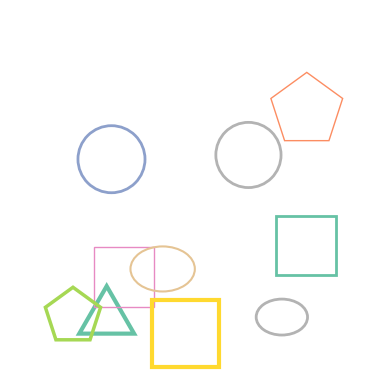[{"shape": "square", "thickness": 2, "radius": 0.39, "center": [0.795, 0.362]}, {"shape": "triangle", "thickness": 3, "radius": 0.41, "center": [0.277, 0.175]}, {"shape": "pentagon", "thickness": 1, "radius": 0.49, "center": [0.797, 0.714]}, {"shape": "circle", "thickness": 2, "radius": 0.44, "center": [0.29, 0.586]}, {"shape": "square", "thickness": 1, "radius": 0.39, "center": [0.322, 0.281]}, {"shape": "pentagon", "thickness": 2.5, "radius": 0.38, "center": [0.19, 0.178]}, {"shape": "square", "thickness": 3, "radius": 0.44, "center": [0.482, 0.134]}, {"shape": "oval", "thickness": 1.5, "radius": 0.42, "center": [0.422, 0.301]}, {"shape": "circle", "thickness": 2, "radius": 0.42, "center": [0.645, 0.597]}, {"shape": "oval", "thickness": 2, "radius": 0.33, "center": [0.732, 0.176]}]